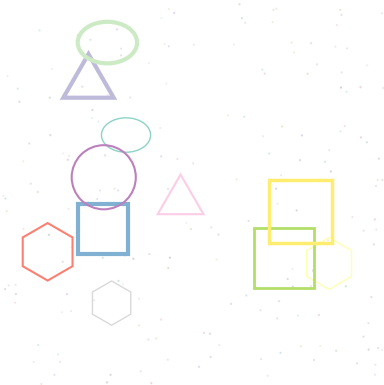[{"shape": "oval", "thickness": 1, "radius": 0.32, "center": [0.327, 0.649]}, {"shape": "hexagon", "thickness": 1, "radius": 0.34, "center": [0.855, 0.316]}, {"shape": "triangle", "thickness": 3, "radius": 0.38, "center": [0.23, 0.784]}, {"shape": "hexagon", "thickness": 1.5, "radius": 0.37, "center": [0.124, 0.346]}, {"shape": "square", "thickness": 3, "radius": 0.33, "center": [0.267, 0.404]}, {"shape": "square", "thickness": 2, "radius": 0.39, "center": [0.737, 0.33]}, {"shape": "triangle", "thickness": 1.5, "radius": 0.34, "center": [0.469, 0.478]}, {"shape": "hexagon", "thickness": 1, "radius": 0.29, "center": [0.29, 0.213]}, {"shape": "circle", "thickness": 1.5, "radius": 0.42, "center": [0.269, 0.54]}, {"shape": "oval", "thickness": 3, "radius": 0.39, "center": [0.279, 0.889]}, {"shape": "square", "thickness": 2.5, "radius": 0.41, "center": [0.781, 0.45]}]